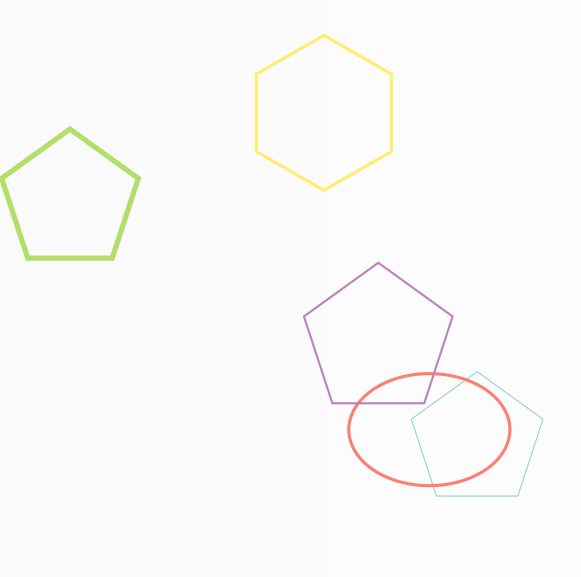[{"shape": "pentagon", "thickness": 0.5, "radius": 0.6, "center": [0.821, 0.236]}, {"shape": "oval", "thickness": 1.5, "radius": 0.69, "center": [0.739, 0.255]}, {"shape": "pentagon", "thickness": 2.5, "radius": 0.62, "center": [0.12, 0.652]}, {"shape": "pentagon", "thickness": 1, "radius": 0.67, "center": [0.651, 0.41]}, {"shape": "hexagon", "thickness": 1.5, "radius": 0.67, "center": [0.557, 0.804]}]